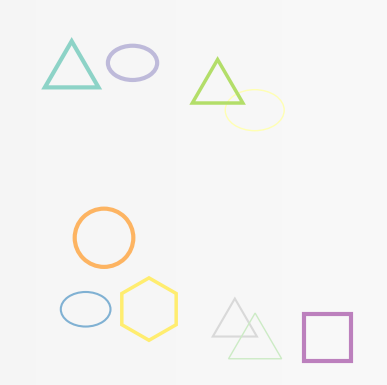[{"shape": "triangle", "thickness": 3, "radius": 0.4, "center": [0.185, 0.813]}, {"shape": "oval", "thickness": 1, "radius": 0.38, "center": [0.657, 0.714]}, {"shape": "oval", "thickness": 3, "radius": 0.32, "center": [0.342, 0.837]}, {"shape": "oval", "thickness": 1.5, "radius": 0.32, "center": [0.221, 0.197]}, {"shape": "circle", "thickness": 3, "radius": 0.38, "center": [0.268, 0.382]}, {"shape": "triangle", "thickness": 2.5, "radius": 0.38, "center": [0.562, 0.77]}, {"shape": "triangle", "thickness": 1.5, "radius": 0.33, "center": [0.606, 0.159]}, {"shape": "square", "thickness": 3, "radius": 0.3, "center": [0.846, 0.123]}, {"shape": "triangle", "thickness": 1, "radius": 0.4, "center": [0.658, 0.108]}, {"shape": "hexagon", "thickness": 2.5, "radius": 0.41, "center": [0.384, 0.197]}]